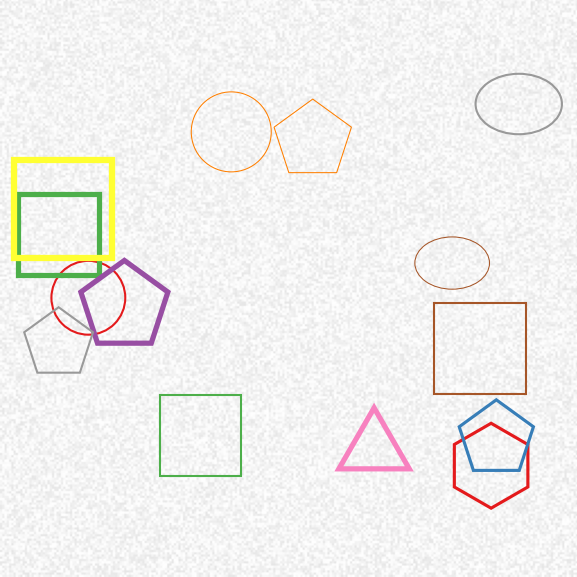[{"shape": "hexagon", "thickness": 1.5, "radius": 0.37, "center": [0.85, 0.193]}, {"shape": "circle", "thickness": 1, "radius": 0.32, "center": [0.153, 0.484]}, {"shape": "pentagon", "thickness": 1.5, "radius": 0.34, "center": [0.859, 0.239]}, {"shape": "square", "thickness": 1, "radius": 0.35, "center": [0.348, 0.245]}, {"shape": "square", "thickness": 2.5, "radius": 0.35, "center": [0.102, 0.593]}, {"shape": "pentagon", "thickness": 2.5, "radius": 0.4, "center": [0.215, 0.469]}, {"shape": "pentagon", "thickness": 0.5, "radius": 0.35, "center": [0.542, 0.757]}, {"shape": "circle", "thickness": 0.5, "radius": 0.35, "center": [0.4, 0.771]}, {"shape": "square", "thickness": 3, "radius": 0.42, "center": [0.109, 0.637]}, {"shape": "square", "thickness": 1, "radius": 0.4, "center": [0.831, 0.396]}, {"shape": "oval", "thickness": 0.5, "radius": 0.32, "center": [0.783, 0.544]}, {"shape": "triangle", "thickness": 2.5, "radius": 0.35, "center": [0.648, 0.222]}, {"shape": "oval", "thickness": 1, "radius": 0.37, "center": [0.898, 0.819]}, {"shape": "pentagon", "thickness": 1, "radius": 0.31, "center": [0.101, 0.404]}]